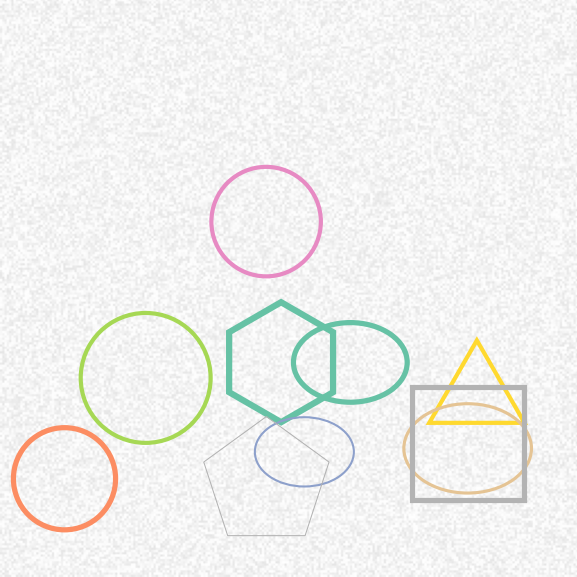[{"shape": "hexagon", "thickness": 3, "radius": 0.52, "center": [0.487, 0.372]}, {"shape": "oval", "thickness": 2.5, "radius": 0.49, "center": [0.607, 0.372]}, {"shape": "circle", "thickness": 2.5, "radius": 0.44, "center": [0.112, 0.17]}, {"shape": "oval", "thickness": 1, "radius": 0.43, "center": [0.527, 0.217]}, {"shape": "circle", "thickness": 2, "radius": 0.47, "center": [0.461, 0.615]}, {"shape": "circle", "thickness": 2, "radius": 0.56, "center": [0.252, 0.345]}, {"shape": "triangle", "thickness": 2, "radius": 0.48, "center": [0.826, 0.315]}, {"shape": "oval", "thickness": 1.5, "radius": 0.55, "center": [0.81, 0.223]}, {"shape": "square", "thickness": 2.5, "radius": 0.49, "center": [0.81, 0.231]}, {"shape": "pentagon", "thickness": 0.5, "radius": 0.57, "center": [0.461, 0.164]}]